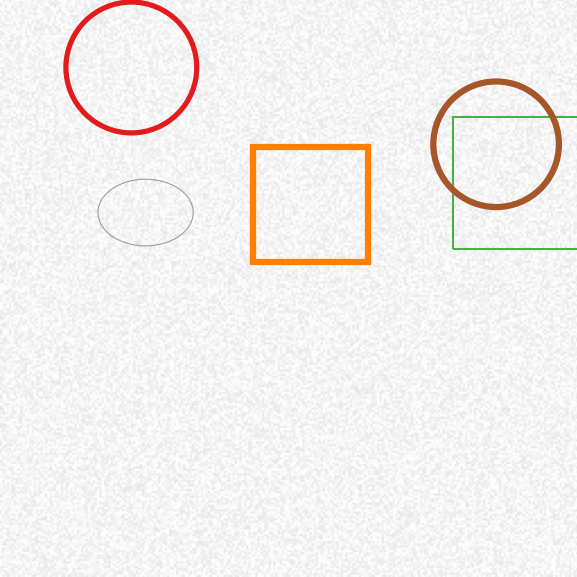[{"shape": "circle", "thickness": 2.5, "radius": 0.57, "center": [0.227, 0.882]}, {"shape": "square", "thickness": 1, "radius": 0.57, "center": [0.899, 0.682]}, {"shape": "square", "thickness": 3, "radius": 0.5, "center": [0.538, 0.646]}, {"shape": "circle", "thickness": 3, "radius": 0.54, "center": [0.859, 0.749]}, {"shape": "oval", "thickness": 0.5, "radius": 0.41, "center": [0.252, 0.631]}]